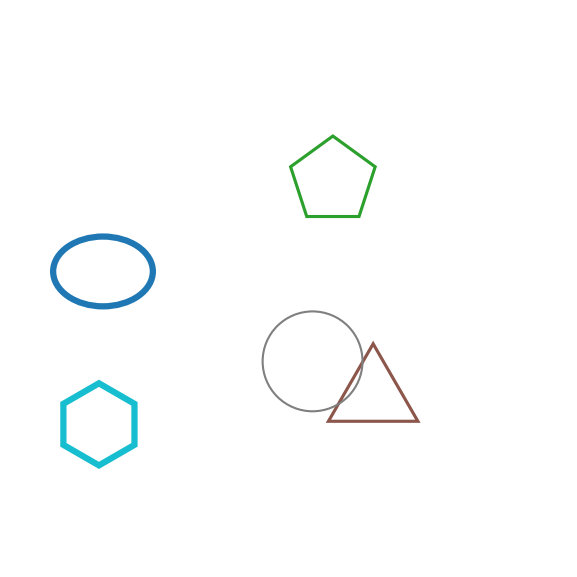[{"shape": "oval", "thickness": 3, "radius": 0.43, "center": [0.178, 0.529]}, {"shape": "pentagon", "thickness": 1.5, "radius": 0.39, "center": [0.576, 0.687]}, {"shape": "triangle", "thickness": 1.5, "radius": 0.45, "center": [0.646, 0.314]}, {"shape": "circle", "thickness": 1, "radius": 0.43, "center": [0.541, 0.373]}, {"shape": "hexagon", "thickness": 3, "radius": 0.36, "center": [0.171, 0.264]}]